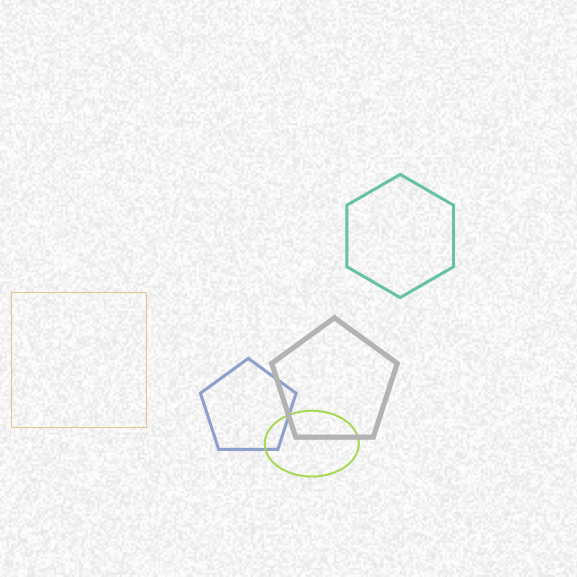[{"shape": "hexagon", "thickness": 1.5, "radius": 0.53, "center": [0.693, 0.59]}, {"shape": "pentagon", "thickness": 1.5, "radius": 0.44, "center": [0.43, 0.291]}, {"shape": "oval", "thickness": 1, "radius": 0.41, "center": [0.54, 0.231]}, {"shape": "square", "thickness": 0.5, "radius": 0.58, "center": [0.136, 0.377]}, {"shape": "pentagon", "thickness": 2.5, "radius": 0.57, "center": [0.579, 0.335]}]